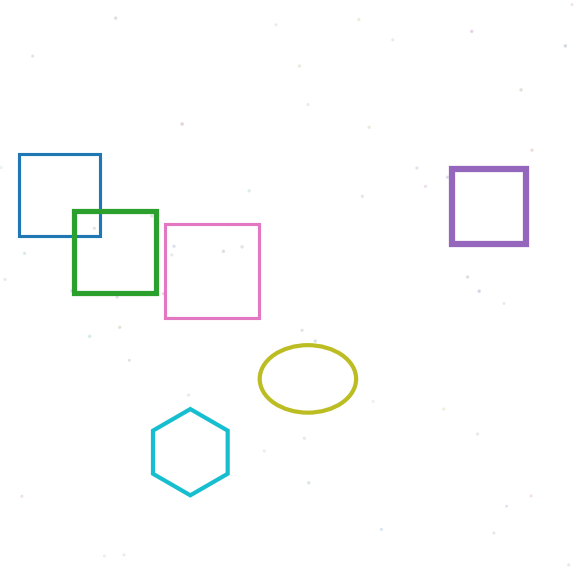[{"shape": "square", "thickness": 1.5, "radius": 0.35, "center": [0.103, 0.661]}, {"shape": "square", "thickness": 2.5, "radius": 0.35, "center": [0.199, 0.563]}, {"shape": "square", "thickness": 3, "radius": 0.32, "center": [0.846, 0.641]}, {"shape": "square", "thickness": 1.5, "radius": 0.41, "center": [0.367, 0.53]}, {"shape": "oval", "thickness": 2, "radius": 0.42, "center": [0.533, 0.343]}, {"shape": "hexagon", "thickness": 2, "radius": 0.37, "center": [0.33, 0.216]}]